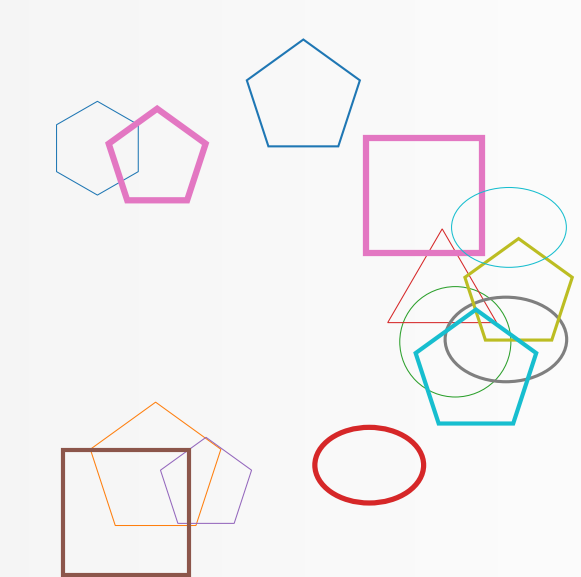[{"shape": "hexagon", "thickness": 0.5, "radius": 0.41, "center": [0.168, 0.743]}, {"shape": "pentagon", "thickness": 1, "radius": 0.51, "center": [0.522, 0.828]}, {"shape": "pentagon", "thickness": 0.5, "radius": 0.59, "center": [0.268, 0.185]}, {"shape": "circle", "thickness": 0.5, "radius": 0.48, "center": [0.783, 0.407]}, {"shape": "triangle", "thickness": 0.5, "radius": 0.54, "center": [0.761, 0.495]}, {"shape": "oval", "thickness": 2.5, "radius": 0.47, "center": [0.635, 0.194]}, {"shape": "pentagon", "thickness": 0.5, "radius": 0.41, "center": [0.354, 0.159]}, {"shape": "square", "thickness": 2, "radius": 0.54, "center": [0.217, 0.112]}, {"shape": "pentagon", "thickness": 3, "radius": 0.44, "center": [0.27, 0.723]}, {"shape": "square", "thickness": 3, "radius": 0.5, "center": [0.73, 0.661]}, {"shape": "oval", "thickness": 1.5, "radius": 0.52, "center": [0.87, 0.411]}, {"shape": "pentagon", "thickness": 1.5, "radius": 0.49, "center": [0.892, 0.489]}, {"shape": "pentagon", "thickness": 2, "radius": 0.55, "center": [0.819, 0.354]}, {"shape": "oval", "thickness": 0.5, "radius": 0.49, "center": [0.876, 0.605]}]